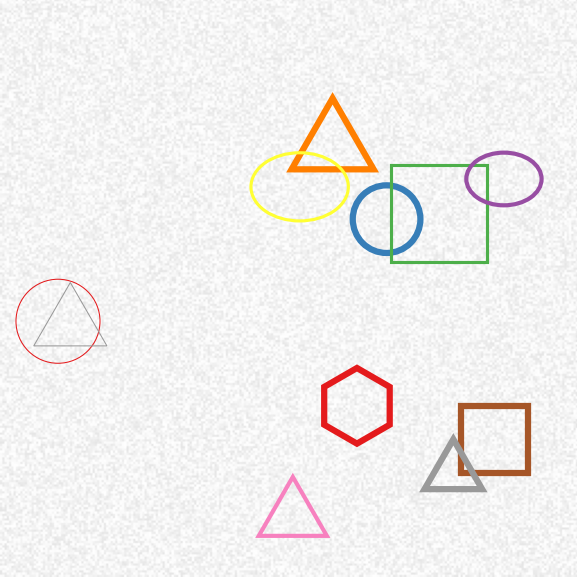[{"shape": "circle", "thickness": 0.5, "radius": 0.36, "center": [0.1, 0.443]}, {"shape": "hexagon", "thickness": 3, "radius": 0.33, "center": [0.618, 0.296]}, {"shape": "circle", "thickness": 3, "radius": 0.29, "center": [0.669, 0.62]}, {"shape": "square", "thickness": 1.5, "radius": 0.42, "center": [0.76, 0.63]}, {"shape": "oval", "thickness": 2, "radius": 0.33, "center": [0.873, 0.689]}, {"shape": "triangle", "thickness": 3, "radius": 0.41, "center": [0.576, 0.747]}, {"shape": "oval", "thickness": 1.5, "radius": 0.42, "center": [0.519, 0.676]}, {"shape": "square", "thickness": 3, "radius": 0.29, "center": [0.857, 0.238]}, {"shape": "triangle", "thickness": 2, "radius": 0.34, "center": [0.507, 0.105]}, {"shape": "triangle", "thickness": 0.5, "radius": 0.37, "center": [0.122, 0.437]}, {"shape": "triangle", "thickness": 3, "radius": 0.29, "center": [0.785, 0.181]}]